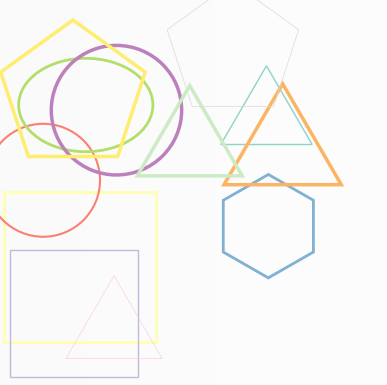[{"shape": "triangle", "thickness": 1, "radius": 0.68, "center": [0.688, 0.693]}, {"shape": "square", "thickness": 2, "radius": 0.98, "center": [0.206, 0.306]}, {"shape": "square", "thickness": 1, "radius": 0.82, "center": [0.191, 0.186]}, {"shape": "circle", "thickness": 1.5, "radius": 0.73, "center": [0.111, 0.532]}, {"shape": "hexagon", "thickness": 2, "radius": 0.67, "center": [0.693, 0.413]}, {"shape": "triangle", "thickness": 2.5, "radius": 0.87, "center": [0.729, 0.608]}, {"shape": "oval", "thickness": 2, "radius": 0.87, "center": [0.221, 0.727]}, {"shape": "triangle", "thickness": 0.5, "radius": 0.72, "center": [0.294, 0.14]}, {"shape": "pentagon", "thickness": 0.5, "radius": 0.89, "center": [0.601, 0.868]}, {"shape": "circle", "thickness": 2.5, "radius": 0.84, "center": [0.301, 0.714]}, {"shape": "triangle", "thickness": 2.5, "radius": 0.78, "center": [0.49, 0.621]}, {"shape": "pentagon", "thickness": 2.5, "radius": 0.98, "center": [0.188, 0.752]}]